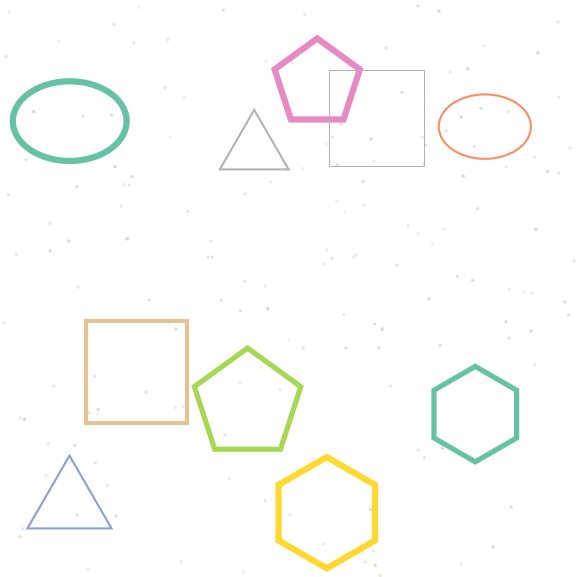[{"shape": "hexagon", "thickness": 2.5, "radius": 0.41, "center": [0.823, 0.282]}, {"shape": "oval", "thickness": 3, "radius": 0.49, "center": [0.121, 0.789]}, {"shape": "oval", "thickness": 1, "radius": 0.4, "center": [0.84, 0.78]}, {"shape": "triangle", "thickness": 1, "radius": 0.42, "center": [0.12, 0.126]}, {"shape": "pentagon", "thickness": 3, "radius": 0.39, "center": [0.549, 0.855]}, {"shape": "pentagon", "thickness": 2.5, "radius": 0.48, "center": [0.429, 0.3]}, {"shape": "hexagon", "thickness": 3, "radius": 0.48, "center": [0.566, 0.111]}, {"shape": "square", "thickness": 2, "radius": 0.44, "center": [0.237, 0.355]}, {"shape": "square", "thickness": 0.5, "radius": 0.41, "center": [0.652, 0.795]}, {"shape": "triangle", "thickness": 1, "radius": 0.34, "center": [0.44, 0.74]}]